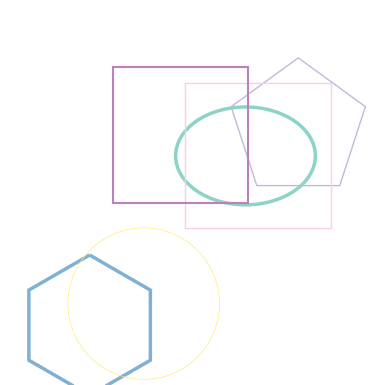[{"shape": "oval", "thickness": 2.5, "radius": 0.91, "center": [0.638, 0.595]}, {"shape": "pentagon", "thickness": 1, "radius": 0.92, "center": [0.775, 0.666]}, {"shape": "hexagon", "thickness": 2.5, "radius": 0.91, "center": [0.233, 0.155]}, {"shape": "square", "thickness": 1, "radius": 0.94, "center": [0.67, 0.596]}, {"shape": "square", "thickness": 1.5, "radius": 0.88, "center": [0.47, 0.65]}, {"shape": "circle", "thickness": 0.5, "radius": 0.98, "center": [0.373, 0.211]}]